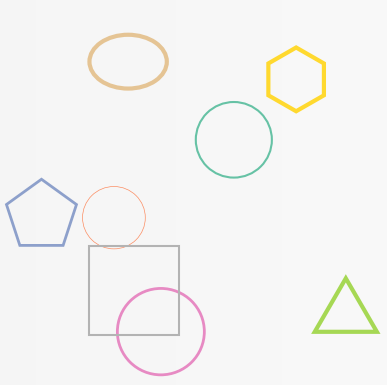[{"shape": "circle", "thickness": 1.5, "radius": 0.49, "center": [0.603, 0.637]}, {"shape": "circle", "thickness": 0.5, "radius": 0.4, "center": [0.294, 0.435]}, {"shape": "pentagon", "thickness": 2, "radius": 0.47, "center": [0.107, 0.439]}, {"shape": "circle", "thickness": 2, "radius": 0.56, "center": [0.415, 0.139]}, {"shape": "triangle", "thickness": 3, "radius": 0.46, "center": [0.892, 0.184]}, {"shape": "hexagon", "thickness": 3, "radius": 0.41, "center": [0.764, 0.794]}, {"shape": "oval", "thickness": 3, "radius": 0.5, "center": [0.331, 0.84]}, {"shape": "square", "thickness": 1.5, "radius": 0.58, "center": [0.346, 0.246]}]